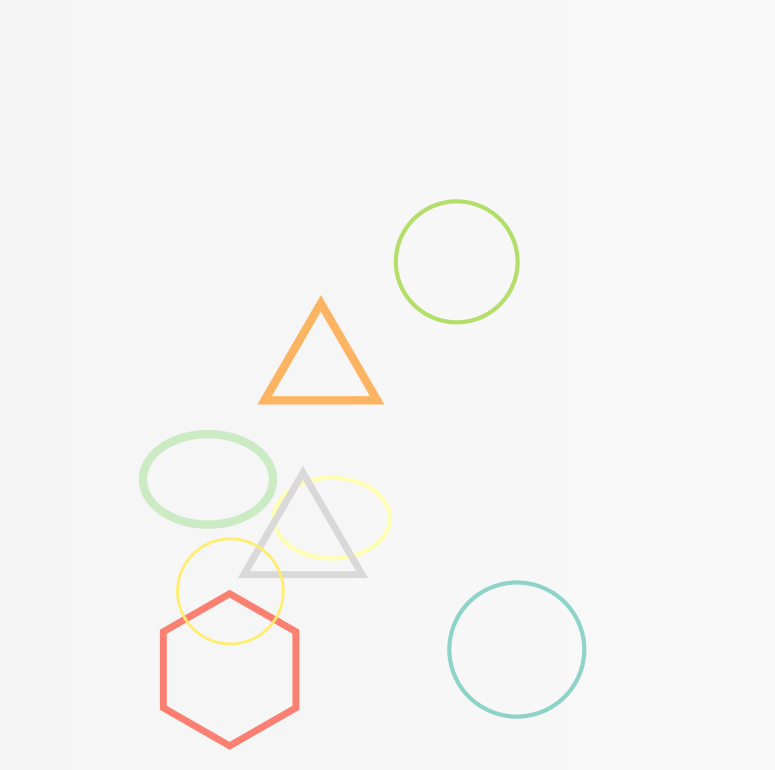[{"shape": "circle", "thickness": 1.5, "radius": 0.44, "center": [0.667, 0.156]}, {"shape": "oval", "thickness": 1.5, "radius": 0.37, "center": [0.428, 0.327]}, {"shape": "hexagon", "thickness": 2.5, "radius": 0.49, "center": [0.296, 0.13]}, {"shape": "triangle", "thickness": 3, "radius": 0.42, "center": [0.414, 0.522]}, {"shape": "circle", "thickness": 1.5, "radius": 0.39, "center": [0.589, 0.66]}, {"shape": "triangle", "thickness": 2.5, "radius": 0.44, "center": [0.391, 0.298]}, {"shape": "oval", "thickness": 3, "radius": 0.42, "center": [0.268, 0.377]}, {"shape": "circle", "thickness": 1, "radius": 0.34, "center": [0.297, 0.232]}]